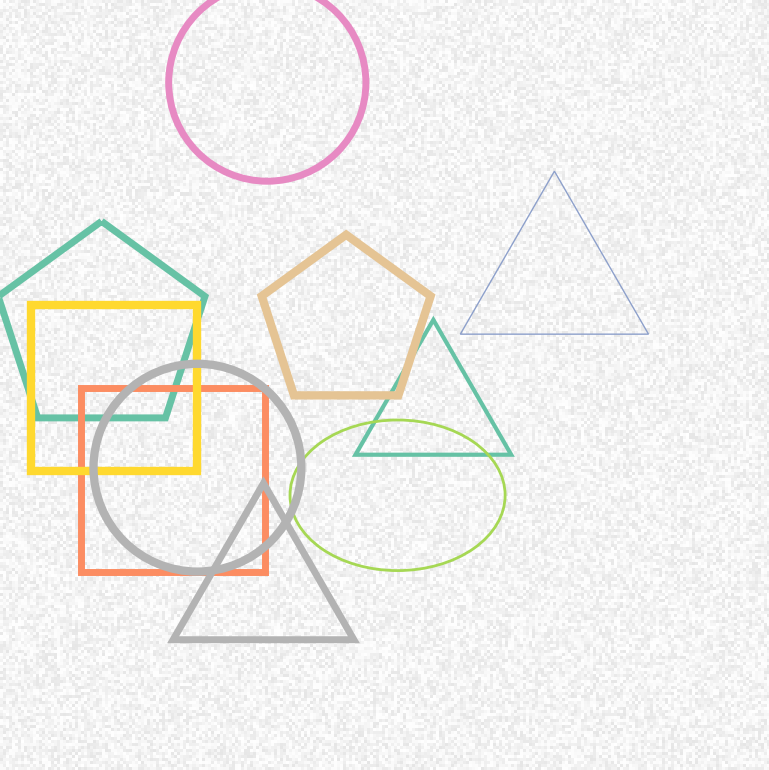[{"shape": "triangle", "thickness": 1.5, "radius": 0.58, "center": [0.563, 0.468]}, {"shape": "pentagon", "thickness": 2.5, "radius": 0.71, "center": [0.132, 0.571]}, {"shape": "square", "thickness": 2.5, "radius": 0.6, "center": [0.225, 0.376]}, {"shape": "triangle", "thickness": 0.5, "radius": 0.71, "center": [0.72, 0.637]}, {"shape": "circle", "thickness": 2.5, "radius": 0.64, "center": [0.347, 0.893]}, {"shape": "oval", "thickness": 1, "radius": 0.7, "center": [0.516, 0.357]}, {"shape": "square", "thickness": 3, "radius": 0.54, "center": [0.148, 0.496]}, {"shape": "pentagon", "thickness": 3, "radius": 0.58, "center": [0.45, 0.58]}, {"shape": "triangle", "thickness": 2.5, "radius": 0.68, "center": [0.342, 0.237]}, {"shape": "circle", "thickness": 3, "radius": 0.67, "center": [0.256, 0.393]}]